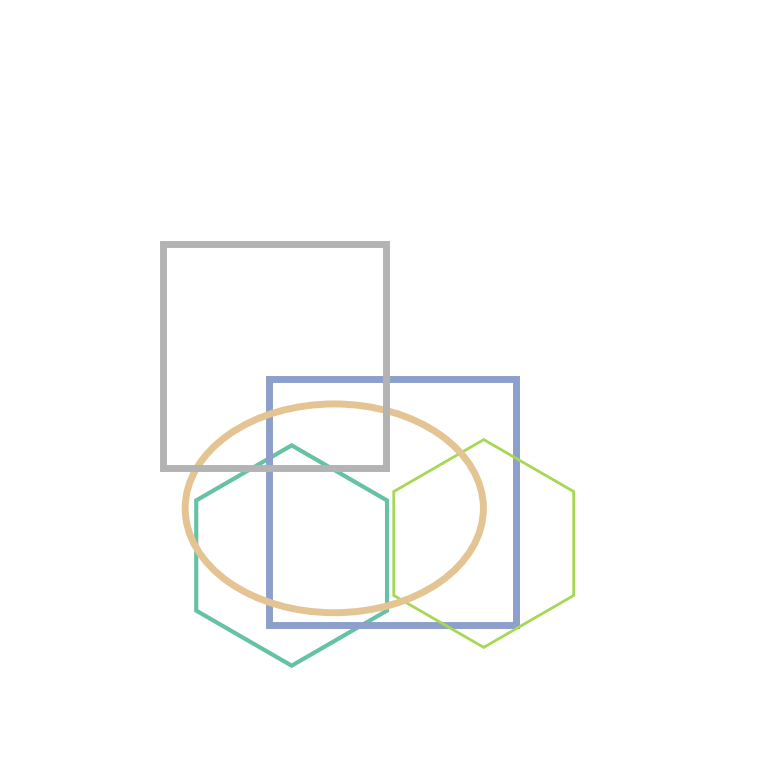[{"shape": "hexagon", "thickness": 1.5, "radius": 0.72, "center": [0.379, 0.279]}, {"shape": "square", "thickness": 2.5, "radius": 0.8, "center": [0.51, 0.348]}, {"shape": "hexagon", "thickness": 1, "radius": 0.67, "center": [0.628, 0.294]}, {"shape": "oval", "thickness": 2.5, "radius": 0.97, "center": [0.434, 0.34]}, {"shape": "square", "thickness": 2.5, "radius": 0.72, "center": [0.356, 0.538]}]